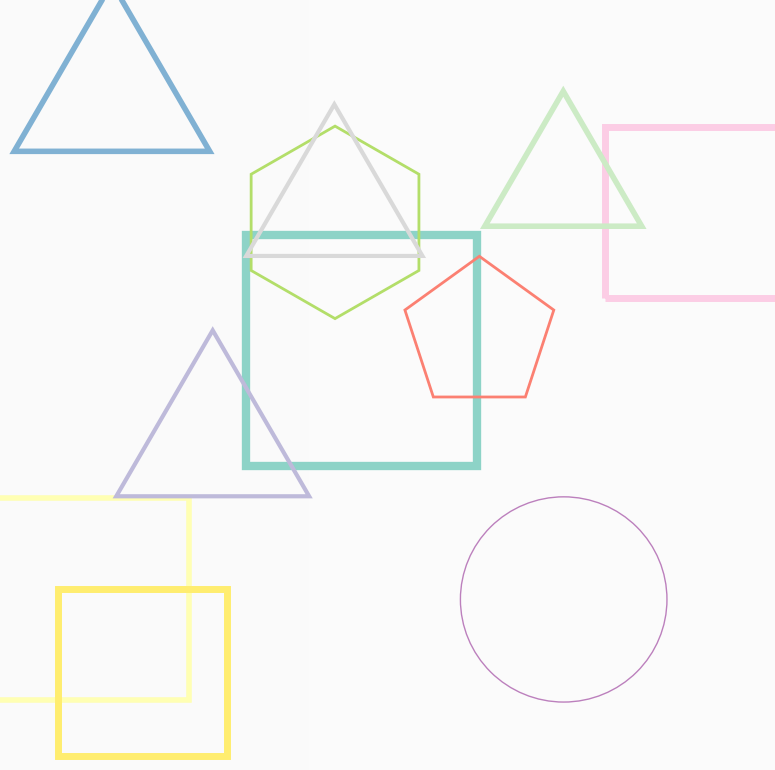[{"shape": "square", "thickness": 3, "radius": 0.75, "center": [0.466, 0.545]}, {"shape": "square", "thickness": 2, "radius": 0.66, "center": [0.113, 0.222]}, {"shape": "triangle", "thickness": 1.5, "radius": 0.72, "center": [0.274, 0.427]}, {"shape": "pentagon", "thickness": 1, "radius": 0.5, "center": [0.619, 0.566]}, {"shape": "triangle", "thickness": 2, "radius": 0.73, "center": [0.144, 0.876]}, {"shape": "hexagon", "thickness": 1, "radius": 0.62, "center": [0.432, 0.711]}, {"shape": "square", "thickness": 2.5, "radius": 0.56, "center": [0.892, 0.724]}, {"shape": "triangle", "thickness": 1.5, "radius": 0.66, "center": [0.431, 0.733]}, {"shape": "circle", "thickness": 0.5, "radius": 0.67, "center": [0.727, 0.221]}, {"shape": "triangle", "thickness": 2, "radius": 0.58, "center": [0.727, 0.765]}, {"shape": "square", "thickness": 2.5, "radius": 0.54, "center": [0.184, 0.127]}]